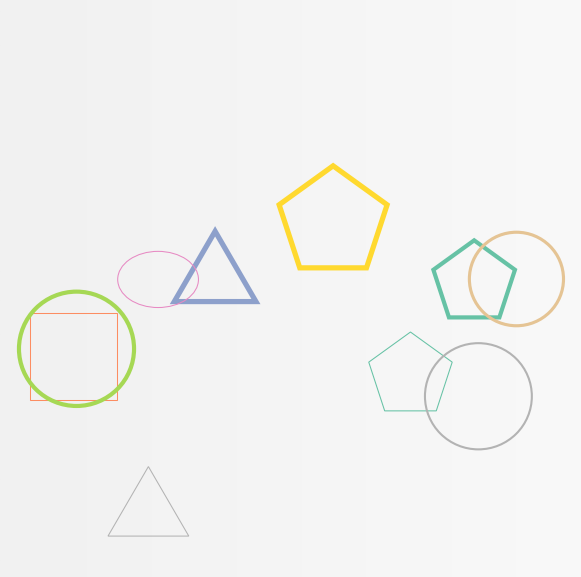[{"shape": "pentagon", "thickness": 0.5, "radius": 0.38, "center": [0.706, 0.349]}, {"shape": "pentagon", "thickness": 2, "radius": 0.37, "center": [0.816, 0.509]}, {"shape": "square", "thickness": 0.5, "radius": 0.37, "center": [0.127, 0.382]}, {"shape": "triangle", "thickness": 2.5, "radius": 0.41, "center": [0.37, 0.517]}, {"shape": "oval", "thickness": 0.5, "radius": 0.35, "center": [0.272, 0.515]}, {"shape": "circle", "thickness": 2, "radius": 0.49, "center": [0.132, 0.395]}, {"shape": "pentagon", "thickness": 2.5, "radius": 0.49, "center": [0.573, 0.614]}, {"shape": "circle", "thickness": 1.5, "radius": 0.4, "center": [0.888, 0.516]}, {"shape": "triangle", "thickness": 0.5, "radius": 0.4, "center": [0.255, 0.111]}, {"shape": "circle", "thickness": 1, "radius": 0.46, "center": [0.823, 0.313]}]